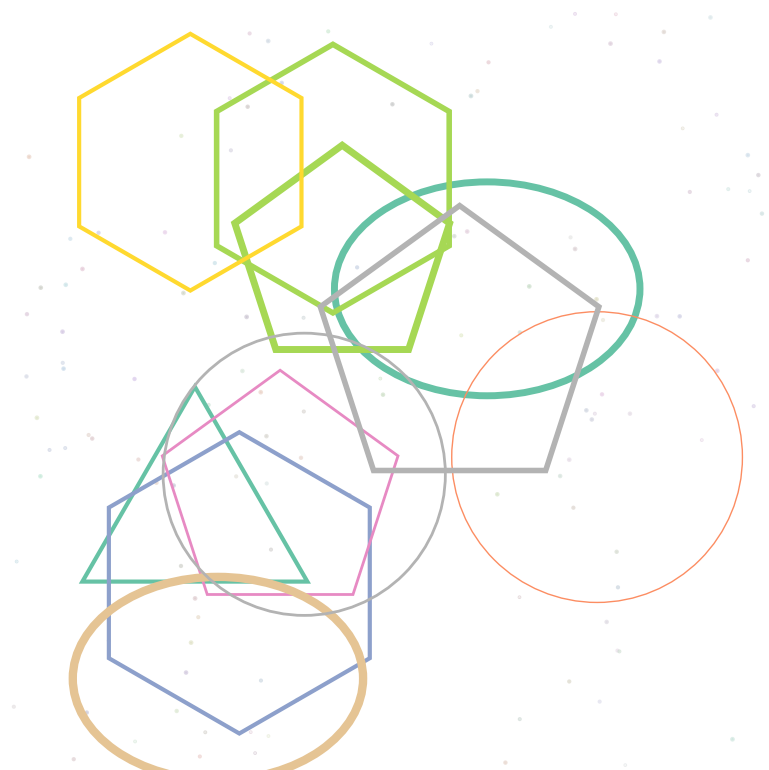[{"shape": "oval", "thickness": 2.5, "radius": 0.99, "center": [0.633, 0.625]}, {"shape": "triangle", "thickness": 1.5, "radius": 0.84, "center": [0.253, 0.329]}, {"shape": "circle", "thickness": 0.5, "radius": 0.94, "center": [0.775, 0.406]}, {"shape": "hexagon", "thickness": 1.5, "radius": 0.98, "center": [0.311, 0.243]}, {"shape": "pentagon", "thickness": 1, "radius": 0.8, "center": [0.364, 0.358]}, {"shape": "pentagon", "thickness": 2.5, "radius": 0.73, "center": [0.444, 0.665]}, {"shape": "hexagon", "thickness": 2, "radius": 0.87, "center": [0.432, 0.768]}, {"shape": "hexagon", "thickness": 1.5, "radius": 0.83, "center": [0.247, 0.789]}, {"shape": "oval", "thickness": 3, "radius": 0.94, "center": [0.283, 0.119]}, {"shape": "pentagon", "thickness": 2, "radius": 0.95, "center": [0.597, 0.543]}, {"shape": "circle", "thickness": 1, "radius": 0.92, "center": [0.395, 0.384]}]